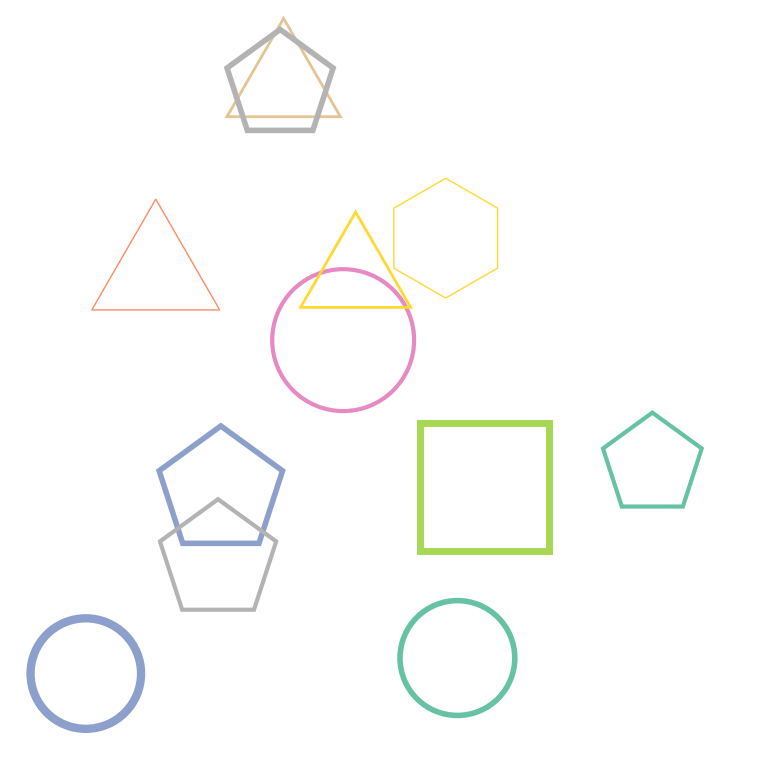[{"shape": "pentagon", "thickness": 1.5, "radius": 0.34, "center": [0.847, 0.397]}, {"shape": "circle", "thickness": 2, "radius": 0.37, "center": [0.594, 0.145]}, {"shape": "triangle", "thickness": 0.5, "radius": 0.48, "center": [0.202, 0.645]}, {"shape": "pentagon", "thickness": 2, "radius": 0.42, "center": [0.287, 0.363]}, {"shape": "circle", "thickness": 3, "radius": 0.36, "center": [0.111, 0.125]}, {"shape": "circle", "thickness": 1.5, "radius": 0.46, "center": [0.446, 0.558]}, {"shape": "square", "thickness": 2.5, "radius": 0.42, "center": [0.629, 0.368]}, {"shape": "hexagon", "thickness": 0.5, "radius": 0.39, "center": [0.579, 0.691]}, {"shape": "triangle", "thickness": 1, "radius": 0.41, "center": [0.462, 0.642]}, {"shape": "triangle", "thickness": 1, "radius": 0.43, "center": [0.368, 0.891]}, {"shape": "pentagon", "thickness": 2, "radius": 0.36, "center": [0.364, 0.889]}, {"shape": "pentagon", "thickness": 1.5, "radius": 0.4, "center": [0.283, 0.272]}]